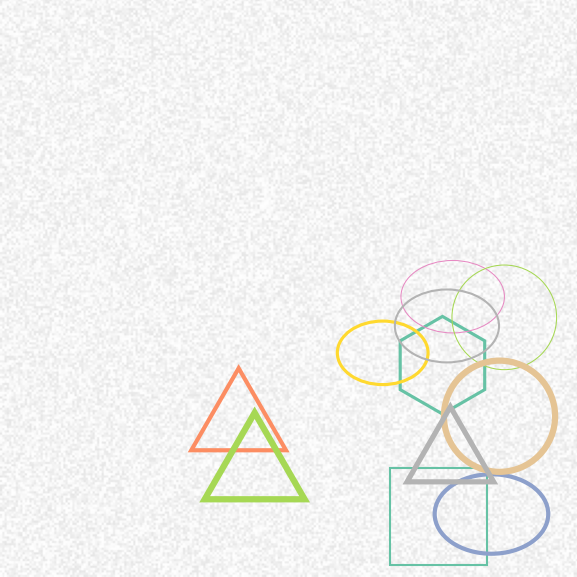[{"shape": "hexagon", "thickness": 1.5, "radius": 0.42, "center": [0.766, 0.367]}, {"shape": "square", "thickness": 1, "radius": 0.42, "center": [0.759, 0.105]}, {"shape": "triangle", "thickness": 2, "radius": 0.47, "center": [0.413, 0.267]}, {"shape": "oval", "thickness": 2, "radius": 0.49, "center": [0.851, 0.109]}, {"shape": "oval", "thickness": 0.5, "radius": 0.45, "center": [0.784, 0.485]}, {"shape": "circle", "thickness": 0.5, "radius": 0.45, "center": [0.873, 0.45]}, {"shape": "triangle", "thickness": 3, "radius": 0.5, "center": [0.441, 0.185]}, {"shape": "oval", "thickness": 1.5, "radius": 0.39, "center": [0.663, 0.388]}, {"shape": "circle", "thickness": 3, "radius": 0.48, "center": [0.865, 0.278]}, {"shape": "oval", "thickness": 1, "radius": 0.45, "center": [0.774, 0.435]}, {"shape": "triangle", "thickness": 2.5, "radius": 0.43, "center": [0.78, 0.208]}]